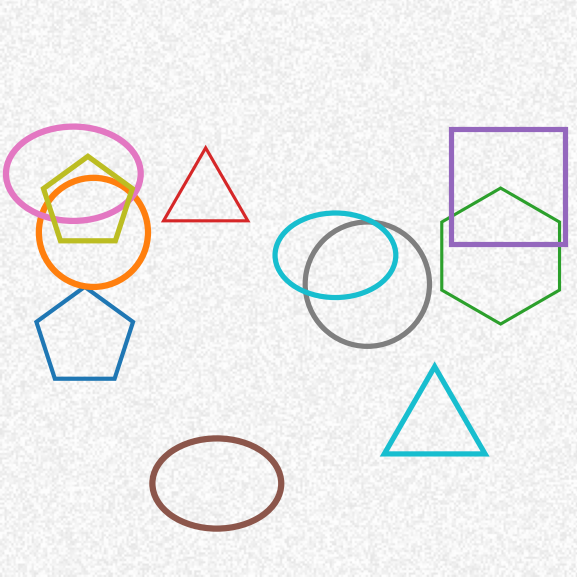[{"shape": "pentagon", "thickness": 2, "radius": 0.44, "center": [0.147, 0.414]}, {"shape": "circle", "thickness": 3, "radius": 0.47, "center": [0.162, 0.597]}, {"shape": "hexagon", "thickness": 1.5, "radius": 0.59, "center": [0.867, 0.556]}, {"shape": "triangle", "thickness": 1.5, "radius": 0.42, "center": [0.356, 0.659]}, {"shape": "square", "thickness": 2.5, "radius": 0.5, "center": [0.88, 0.676]}, {"shape": "oval", "thickness": 3, "radius": 0.56, "center": [0.375, 0.162]}, {"shape": "oval", "thickness": 3, "radius": 0.58, "center": [0.127, 0.698]}, {"shape": "circle", "thickness": 2.5, "radius": 0.54, "center": [0.636, 0.507]}, {"shape": "pentagon", "thickness": 2.5, "radius": 0.4, "center": [0.152, 0.648]}, {"shape": "triangle", "thickness": 2.5, "radius": 0.5, "center": [0.753, 0.264]}, {"shape": "oval", "thickness": 2.5, "radius": 0.52, "center": [0.581, 0.557]}]